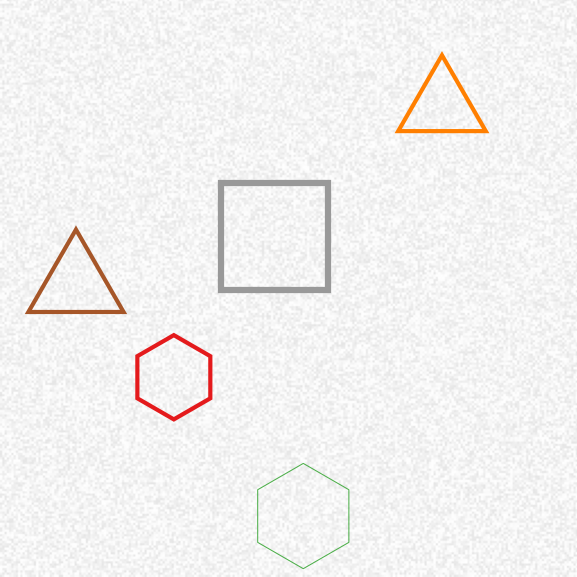[{"shape": "hexagon", "thickness": 2, "radius": 0.36, "center": [0.301, 0.346]}, {"shape": "hexagon", "thickness": 0.5, "radius": 0.46, "center": [0.525, 0.106]}, {"shape": "triangle", "thickness": 2, "radius": 0.44, "center": [0.765, 0.816]}, {"shape": "triangle", "thickness": 2, "radius": 0.48, "center": [0.132, 0.506]}, {"shape": "square", "thickness": 3, "radius": 0.46, "center": [0.475, 0.589]}]